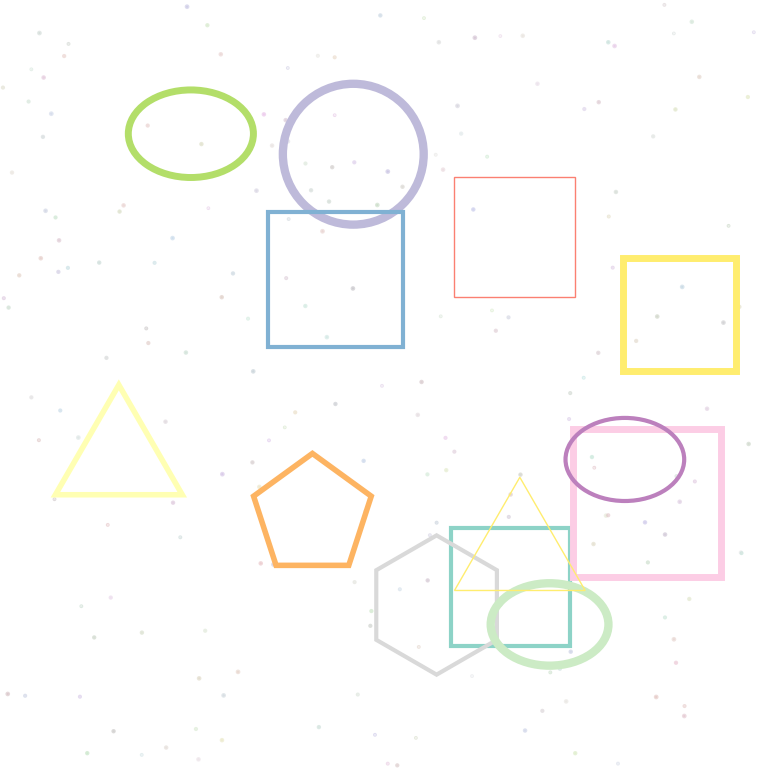[{"shape": "square", "thickness": 1.5, "radius": 0.39, "center": [0.663, 0.238]}, {"shape": "triangle", "thickness": 2, "radius": 0.48, "center": [0.154, 0.405]}, {"shape": "circle", "thickness": 3, "radius": 0.46, "center": [0.459, 0.8]}, {"shape": "square", "thickness": 0.5, "radius": 0.39, "center": [0.668, 0.692]}, {"shape": "square", "thickness": 1.5, "radius": 0.44, "center": [0.436, 0.637]}, {"shape": "pentagon", "thickness": 2, "radius": 0.4, "center": [0.406, 0.331]}, {"shape": "oval", "thickness": 2.5, "radius": 0.41, "center": [0.248, 0.826]}, {"shape": "square", "thickness": 2.5, "radius": 0.48, "center": [0.841, 0.347]}, {"shape": "hexagon", "thickness": 1.5, "radius": 0.45, "center": [0.567, 0.214]}, {"shape": "oval", "thickness": 1.5, "radius": 0.39, "center": [0.812, 0.403]}, {"shape": "oval", "thickness": 3, "radius": 0.38, "center": [0.714, 0.189]}, {"shape": "triangle", "thickness": 0.5, "radius": 0.49, "center": [0.675, 0.282]}, {"shape": "square", "thickness": 2.5, "radius": 0.37, "center": [0.882, 0.591]}]